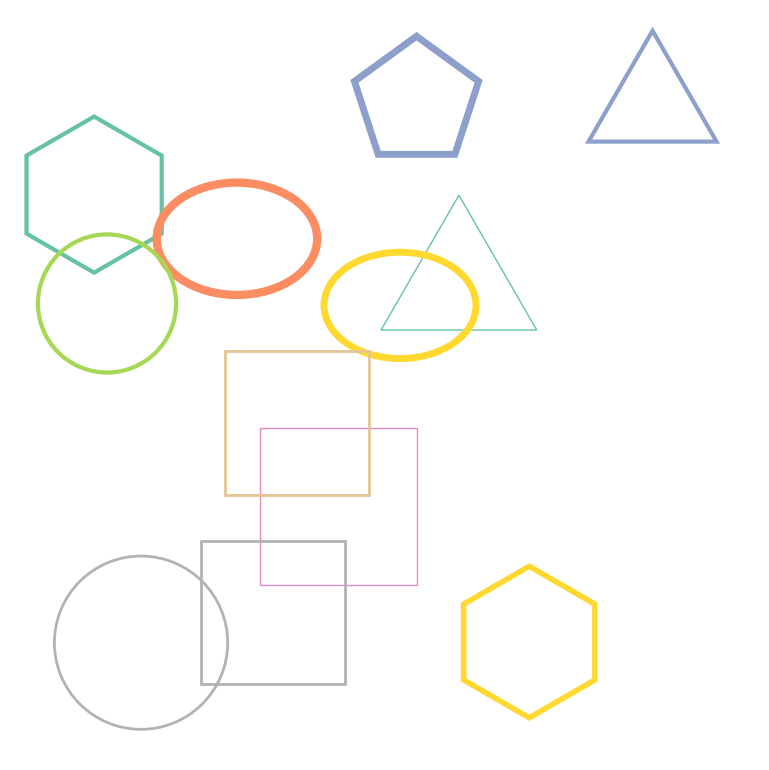[{"shape": "hexagon", "thickness": 1.5, "radius": 0.51, "center": [0.122, 0.747]}, {"shape": "triangle", "thickness": 0.5, "radius": 0.58, "center": [0.596, 0.63]}, {"shape": "oval", "thickness": 3, "radius": 0.52, "center": [0.308, 0.69]}, {"shape": "pentagon", "thickness": 2.5, "radius": 0.42, "center": [0.541, 0.868]}, {"shape": "triangle", "thickness": 1.5, "radius": 0.48, "center": [0.847, 0.864]}, {"shape": "square", "thickness": 0.5, "radius": 0.51, "center": [0.439, 0.342]}, {"shape": "circle", "thickness": 1.5, "radius": 0.45, "center": [0.139, 0.606]}, {"shape": "hexagon", "thickness": 2, "radius": 0.49, "center": [0.687, 0.166]}, {"shape": "oval", "thickness": 2.5, "radius": 0.49, "center": [0.52, 0.603]}, {"shape": "square", "thickness": 1, "radius": 0.47, "center": [0.386, 0.45]}, {"shape": "square", "thickness": 1, "radius": 0.47, "center": [0.355, 0.205]}, {"shape": "circle", "thickness": 1, "radius": 0.56, "center": [0.183, 0.165]}]